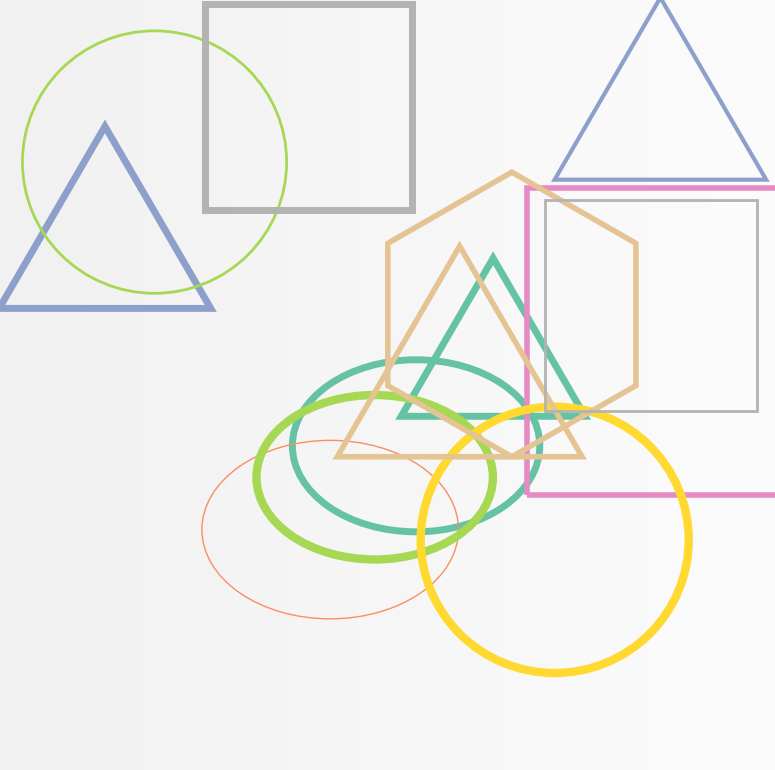[{"shape": "oval", "thickness": 2.5, "radius": 0.8, "center": [0.537, 0.421]}, {"shape": "triangle", "thickness": 2.5, "radius": 0.68, "center": [0.636, 0.528]}, {"shape": "oval", "thickness": 0.5, "radius": 0.83, "center": [0.426, 0.312]}, {"shape": "triangle", "thickness": 2.5, "radius": 0.79, "center": [0.135, 0.678]}, {"shape": "triangle", "thickness": 1.5, "radius": 0.79, "center": [0.852, 0.845]}, {"shape": "square", "thickness": 2, "radius": 1.0, "center": [0.879, 0.556]}, {"shape": "circle", "thickness": 1, "radius": 0.85, "center": [0.199, 0.79]}, {"shape": "oval", "thickness": 3, "radius": 0.76, "center": [0.483, 0.38]}, {"shape": "circle", "thickness": 3, "radius": 0.86, "center": [0.716, 0.299]}, {"shape": "triangle", "thickness": 2, "radius": 0.91, "center": [0.593, 0.498]}, {"shape": "hexagon", "thickness": 2, "radius": 0.92, "center": [0.66, 0.592]}, {"shape": "square", "thickness": 1, "radius": 0.68, "center": [0.84, 0.603]}, {"shape": "square", "thickness": 2.5, "radius": 0.67, "center": [0.398, 0.861]}]